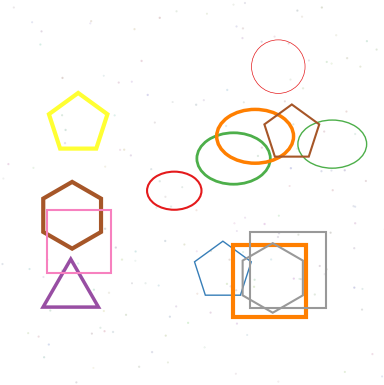[{"shape": "oval", "thickness": 1.5, "radius": 0.35, "center": [0.453, 0.505]}, {"shape": "circle", "thickness": 0.5, "radius": 0.35, "center": [0.723, 0.827]}, {"shape": "pentagon", "thickness": 1, "radius": 0.39, "center": [0.579, 0.296]}, {"shape": "oval", "thickness": 1, "radius": 0.45, "center": [0.863, 0.626]}, {"shape": "oval", "thickness": 2, "radius": 0.48, "center": [0.607, 0.588]}, {"shape": "triangle", "thickness": 2.5, "radius": 0.42, "center": [0.184, 0.244]}, {"shape": "square", "thickness": 3, "radius": 0.47, "center": [0.7, 0.269]}, {"shape": "oval", "thickness": 2.5, "radius": 0.5, "center": [0.663, 0.646]}, {"shape": "pentagon", "thickness": 3, "radius": 0.4, "center": [0.203, 0.679]}, {"shape": "pentagon", "thickness": 1.5, "radius": 0.37, "center": [0.758, 0.654]}, {"shape": "hexagon", "thickness": 3, "radius": 0.43, "center": [0.187, 0.441]}, {"shape": "square", "thickness": 1.5, "radius": 0.41, "center": [0.205, 0.373]}, {"shape": "hexagon", "thickness": 1.5, "radius": 0.45, "center": [0.708, 0.278]}, {"shape": "square", "thickness": 1.5, "radius": 0.49, "center": [0.749, 0.299]}]